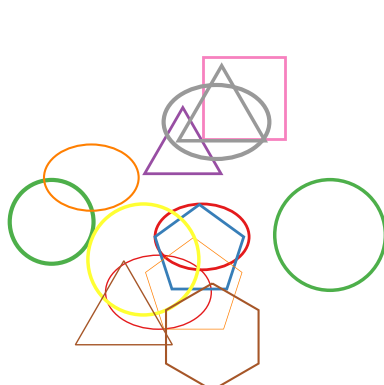[{"shape": "oval", "thickness": 1, "radius": 0.69, "center": [0.412, 0.241]}, {"shape": "oval", "thickness": 2, "radius": 0.61, "center": [0.525, 0.385]}, {"shape": "pentagon", "thickness": 2, "radius": 0.61, "center": [0.518, 0.347]}, {"shape": "circle", "thickness": 2.5, "radius": 0.72, "center": [0.857, 0.39]}, {"shape": "circle", "thickness": 3, "radius": 0.54, "center": [0.134, 0.424]}, {"shape": "triangle", "thickness": 2, "radius": 0.57, "center": [0.475, 0.606]}, {"shape": "pentagon", "thickness": 0.5, "radius": 0.66, "center": [0.503, 0.252]}, {"shape": "oval", "thickness": 1.5, "radius": 0.61, "center": [0.237, 0.539]}, {"shape": "circle", "thickness": 2.5, "radius": 0.72, "center": [0.372, 0.326]}, {"shape": "hexagon", "thickness": 1.5, "radius": 0.69, "center": [0.551, 0.125]}, {"shape": "triangle", "thickness": 1, "radius": 0.73, "center": [0.322, 0.177]}, {"shape": "square", "thickness": 2, "radius": 0.53, "center": [0.634, 0.744]}, {"shape": "triangle", "thickness": 2.5, "radius": 0.65, "center": [0.576, 0.699]}, {"shape": "oval", "thickness": 3, "radius": 0.69, "center": [0.562, 0.683]}]